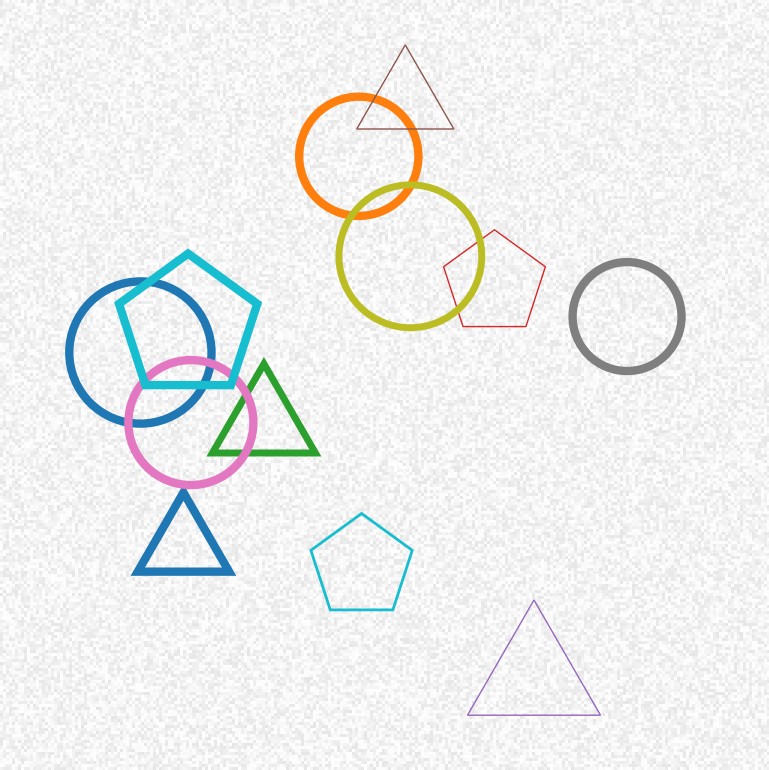[{"shape": "triangle", "thickness": 3, "radius": 0.34, "center": [0.238, 0.292]}, {"shape": "circle", "thickness": 3, "radius": 0.46, "center": [0.182, 0.542]}, {"shape": "circle", "thickness": 3, "radius": 0.39, "center": [0.466, 0.797]}, {"shape": "triangle", "thickness": 2.5, "radius": 0.39, "center": [0.343, 0.45]}, {"shape": "pentagon", "thickness": 0.5, "radius": 0.35, "center": [0.642, 0.632]}, {"shape": "triangle", "thickness": 0.5, "radius": 0.5, "center": [0.693, 0.121]}, {"shape": "triangle", "thickness": 0.5, "radius": 0.36, "center": [0.526, 0.869]}, {"shape": "circle", "thickness": 3, "radius": 0.41, "center": [0.248, 0.451]}, {"shape": "circle", "thickness": 3, "radius": 0.35, "center": [0.814, 0.589]}, {"shape": "circle", "thickness": 2.5, "radius": 0.46, "center": [0.533, 0.667]}, {"shape": "pentagon", "thickness": 3, "radius": 0.47, "center": [0.244, 0.576]}, {"shape": "pentagon", "thickness": 1, "radius": 0.35, "center": [0.47, 0.264]}]